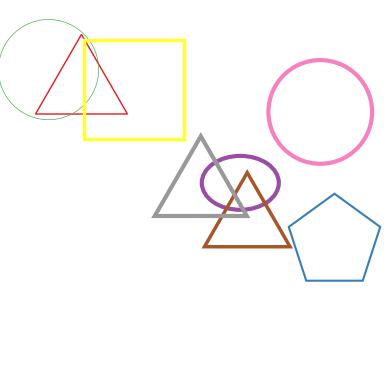[{"shape": "triangle", "thickness": 1, "radius": 0.69, "center": [0.212, 0.773]}, {"shape": "pentagon", "thickness": 1.5, "radius": 0.62, "center": [0.869, 0.372]}, {"shape": "circle", "thickness": 0.5, "radius": 0.65, "center": [0.126, 0.819]}, {"shape": "oval", "thickness": 3, "radius": 0.5, "center": [0.624, 0.525]}, {"shape": "square", "thickness": 2.5, "radius": 0.64, "center": [0.348, 0.767]}, {"shape": "triangle", "thickness": 2.5, "radius": 0.64, "center": [0.642, 0.423]}, {"shape": "circle", "thickness": 3, "radius": 0.67, "center": [0.832, 0.709]}, {"shape": "triangle", "thickness": 3, "radius": 0.69, "center": [0.522, 0.508]}]